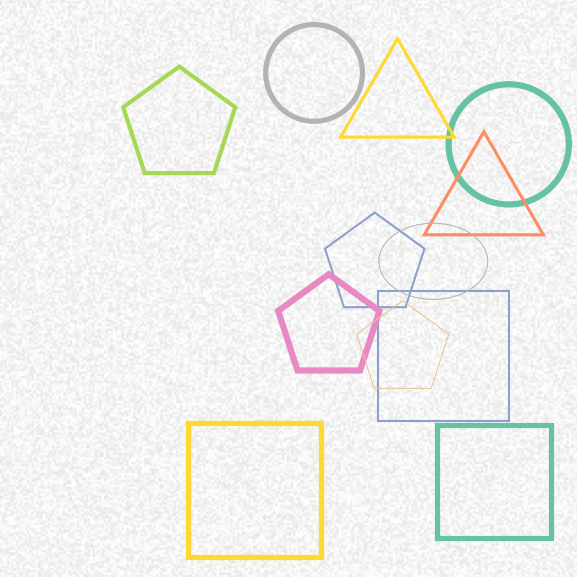[{"shape": "circle", "thickness": 3, "radius": 0.52, "center": [0.881, 0.749]}, {"shape": "square", "thickness": 2.5, "radius": 0.49, "center": [0.855, 0.166]}, {"shape": "triangle", "thickness": 1.5, "radius": 0.6, "center": [0.838, 0.652]}, {"shape": "pentagon", "thickness": 1, "radius": 0.45, "center": [0.649, 0.54]}, {"shape": "square", "thickness": 1, "radius": 0.56, "center": [0.768, 0.383]}, {"shape": "pentagon", "thickness": 3, "radius": 0.46, "center": [0.569, 0.432]}, {"shape": "pentagon", "thickness": 2, "radius": 0.51, "center": [0.31, 0.782]}, {"shape": "square", "thickness": 2.5, "radius": 0.58, "center": [0.44, 0.151]}, {"shape": "triangle", "thickness": 1.5, "radius": 0.57, "center": [0.688, 0.819]}, {"shape": "pentagon", "thickness": 0.5, "radius": 0.42, "center": [0.697, 0.395]}, {"shape": "oval", "thickness": 0.5, "radius": 0.47, "center": [0.75, 0.547]}, {"shape": "circle", "thickness": 2.5, "radius": 0.42, "center": [0.544, 0.873]}]